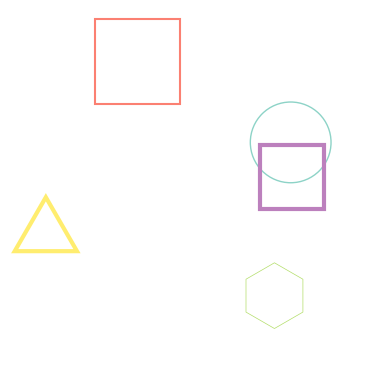[{"shape": "circle", "thickness": 1, "radius": 0.52, "center": [0.755, 0.63]}, {"shape": "square", "thickness": 1.5, "radius": 0.55, "center": [0.358, 0.84]}, {"shape": "hexagon", "thickness": 0.5, "radius": 0.43, "center": [0.713, 0.232]}, {"shape": "square", "thickness": 3, "radius": 0.42, "center": [0.758, 0.54]}, {"shape": "triangle", "thickness": 3, "radius": 0.47, "center": [0.119, 0.394]}]